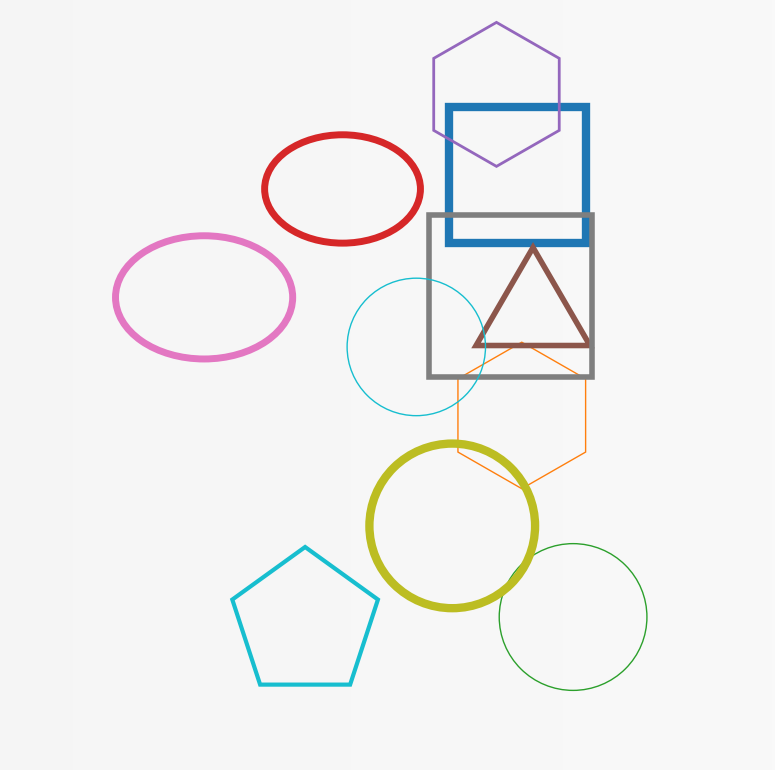[{"shape": "square", "thickness": 3, "radius": 0.44, "center": [0.668, 0.773]}, {"shape": "hexagon", "thickness": 0.5, "radius": 0.48, "center": [0.673, 0.46]}, {"shape": "circle", "thickness": 0.5, "radius": 0.48, "center": [0.739, 0.199]}, {"shape": "oval", "thickness": 2.5, "radius": 0.5, "center": [0.442, 0.755]}, {"shape": "hexagon", "thickness": 1, "radius": 0.47, "center": [0.641, 0.877]}, {"shape": "triangle", "thickness": 2, "radius": 0.42, "center": [0.688, 0.594]}, {"shape": "oval", "thickness": 2.5, "radius": 0.57, "center": [0.263, 0.614]}, {"shape": "square", "thickness": 2, "radius": 0.53, "center": [0.659, 0.616]}, {"shape": "circle", "thickness": 3, "radius": 0.53, "center": [0.584, 0.317]}, {"shape": "circle", "thickness": 0.5, "radius": 0.45, "center": [0.537, 0.549]}, {"shape": "pentagon", "thickness": 1.5, "radius": 0.49, "center": [0.394, 0.191]}]